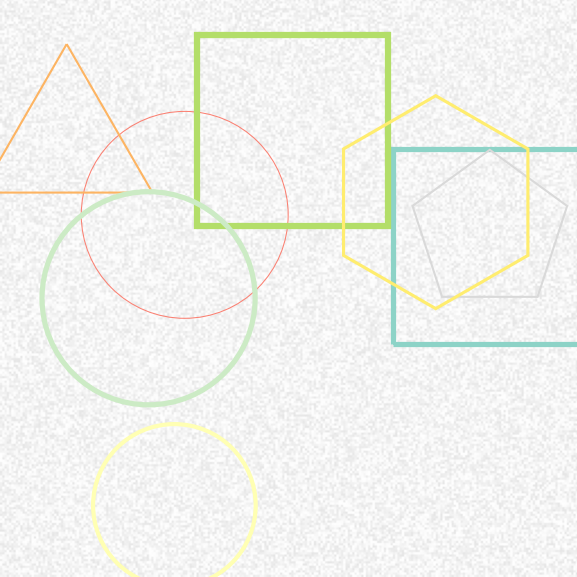[{"shape": "square", "thickness": 2.5, "radius": 0.85, "center": [0.85, 0.572]}, {"shape": "circle", "thickness": 2, "radius": 0.7, "center": [0.302, 0.124]}, {"shape": "circle", "thickness": 0.5, "radius": 0.9, "center": [0.32, 0.627]}, {"shape": "triangle", "thickness": 1, "radius": 0.86, "center": [0.115, 0.751]}, {"shape": "square", "thickness": 3, "radius": 0.83, "center": [0.507, 0.773]}, {"shape": "pentagon", "thickness": 1, "radius": 0.7, "center": [0.848, 0.599]}, {"shape": "circle", "thickness": 2.5, "radius": 0.92, "center": [0.257, 0.483]}, {"shape": "hexagon", "thickness": 1.5, "radius": 0.92, "center": [0.754, 0.649]}]